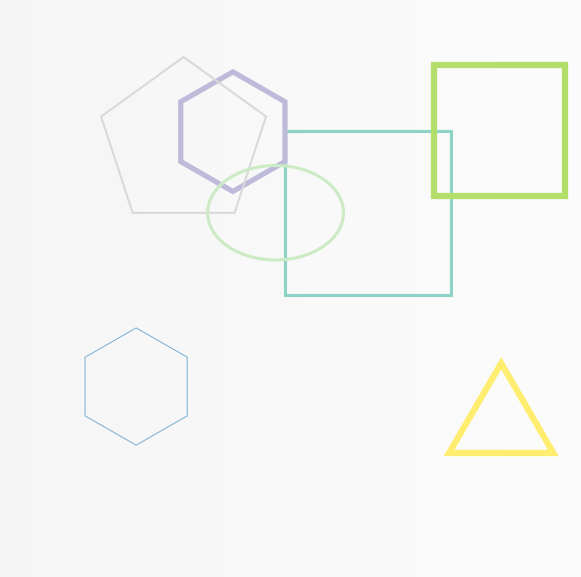[{"shape": "square", "thickness": 1.5, "radius": 0.71, "center": [0.633, 0.63]}, {"shape": "hexagon", "thickness": 2.5, "radius": 0.52, "center": [0.401, 0.771]}, {"shape": "hexagon", "thickness": 0.5, "radius": 0.51, "center": [0.234, 0.33]}, {"shape": "square", "thickness": 3, "radius": 0.57, "center": [0.86, 0.774]}, {"shape": "pentagon", "thickness": 1, "radius": 0.75, "center": [0.316, 0.751]}, {"shape": "oval", "thickness": 1.5, "radius": 0.58, "center": [0.474, 0.631]}, {"shape": "triangle", "thickness": 3, "radius": 0.52, "center": [0.862, 0.266]}]